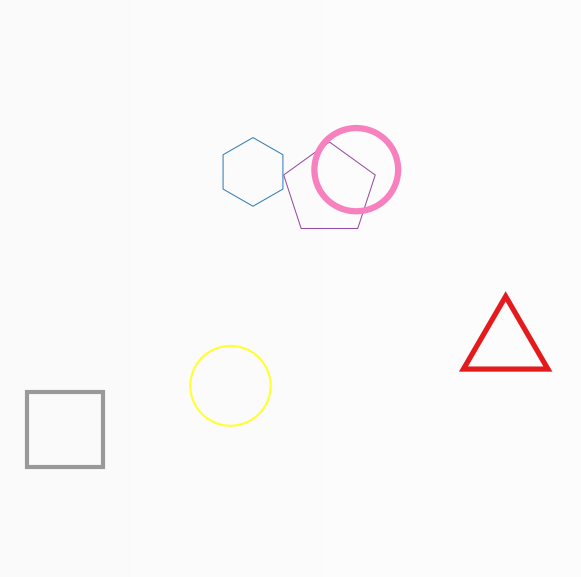[{"shape": "triangle", "thickness": 2.5, "radius": 0.42, "center": [0.87, 0.402]}, {"shape": "hexagon", "thickness": 0.5, "radius": 0.3, "center": [0.435, 0.701]}, {"shape": "pentagon", "thickness": 0.5, "radius": 0.41, "center": [0.567, 0.67]}, {"shape": "circle", "thickness": 1, "radius": 0.35, "center": [0.397, 0.331]}, {"shape": "circle", "thickness": 3, "radius": 0.36, "center": [0.613, 0.705]}, {"shape": "square", "thickness": 2, "radius": 0.33, "center": [0.112, 0.255]}]